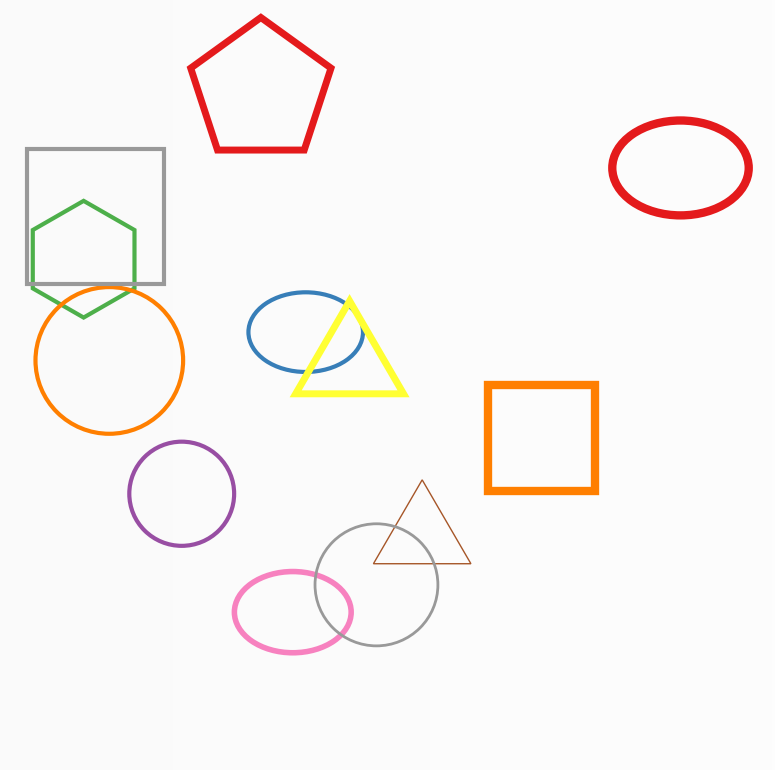[{"shape": "oval", "thickness": 3, "radius": 0.44, "center": [0.878, 0.782]}, {"shape": "pentagon", "thickness": 2.5, "radius": 0.48, "center": [0.337, 0.882]}, {"shape": "oval", "thickness": 1.5, "radius": 0.37, "center": [0.394, 0.569]}, {"shape": "hexagon", "thickness": 1.5, "radius": 0.38, "center": [0.108, 0.663]}, {"shape": "circle", "thickness": 1.5, "radius": 0.34, "center": [0.234, 0.359]}, {"shape": "circle", "thickness": 1.5, "radius": 0.48, "center": [0.141, 0.532]}, {"shape": "square", "thickness": 3, "radius": 0.34, "center": [0.699, 0.431]}, {"shape": "triangle", "thickness": 2.5, "radius": 0.4, "center": [0.451, 0.529]}, {"shape": "triangle", "thickness": 0.5, "radius": 0.36, "center": [0.545, 0.304]}, {"shape": "oval", "thickness": 2, "radius": 0.38, "center": [0.378, 0.205]}, {"shape": "circle", "thickness": 1, "radius": 0.4, "center": [0.486, 0.24]}, {"shape": "square", "thickness": 1.5, "radius": 0.44, "center": [0.123, 0.719]}]